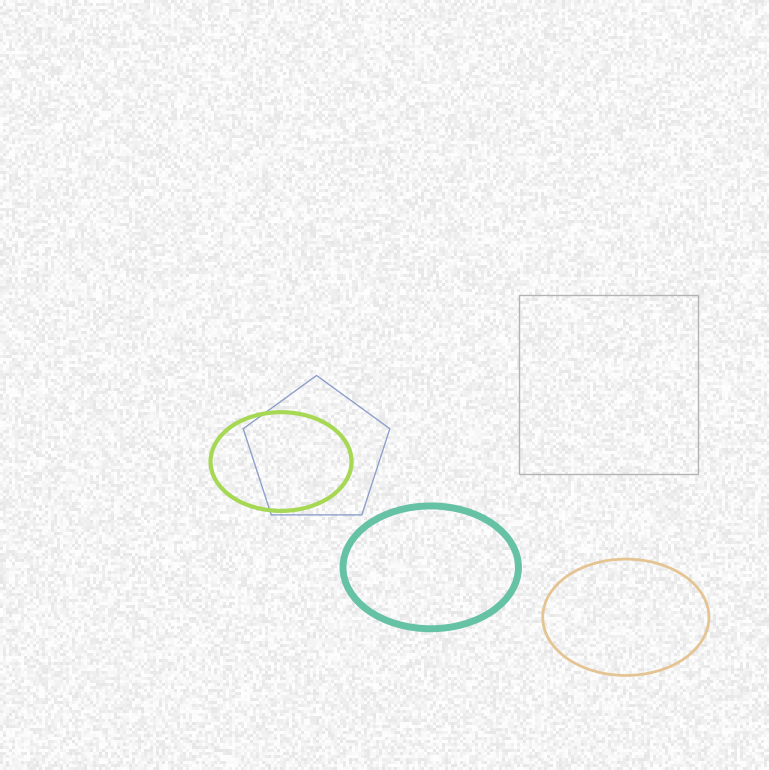[{"shape": "oval", "thickness": 2.5, "radius": 0.57, "center": [0.559, 0.263]}, {"shape": "pentagon", "thickness": 0.5, "radius": 0.5, "center": [0.411, 0.412]}, {"shape": "oval", "thickness": 1.5, "radius": 0.46, "center": [0.365, 0.401]}, {"shape": "oval", "thickness": 1, "radius": 0.54, "center": [0.813, 0.198]}, {"shape": "square", "thickness": 0.5, "radius": 0.58, "center": [0.79, 0.501]}]